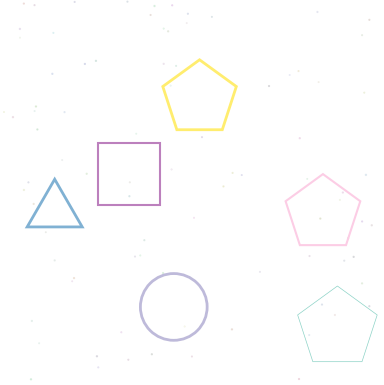[{"shape": "pentagon", "thickness": 0.5, "radius": 0.54, "center": [0.876, 0.148]}, {"shape": "circle", "thickness": 2, "radius": 0.43, "center": [0.451, 0.203]}, {"shape": "triangle", "thickness": 2, "radius": 0.41, "center": [0.142, 0.452]}, {"shape": "pentagon", "thickness": 1.5, "radius": 0.51, "center": [0.839, 0.446]}, {"shape": "square", "thickness": 1.5, "radius": 0.4, "center": [0.335, 0.549]}, {"shape": "pentagon", "thickness": 2, "radius": 0.5, "center": [0.518, 0.744]}]